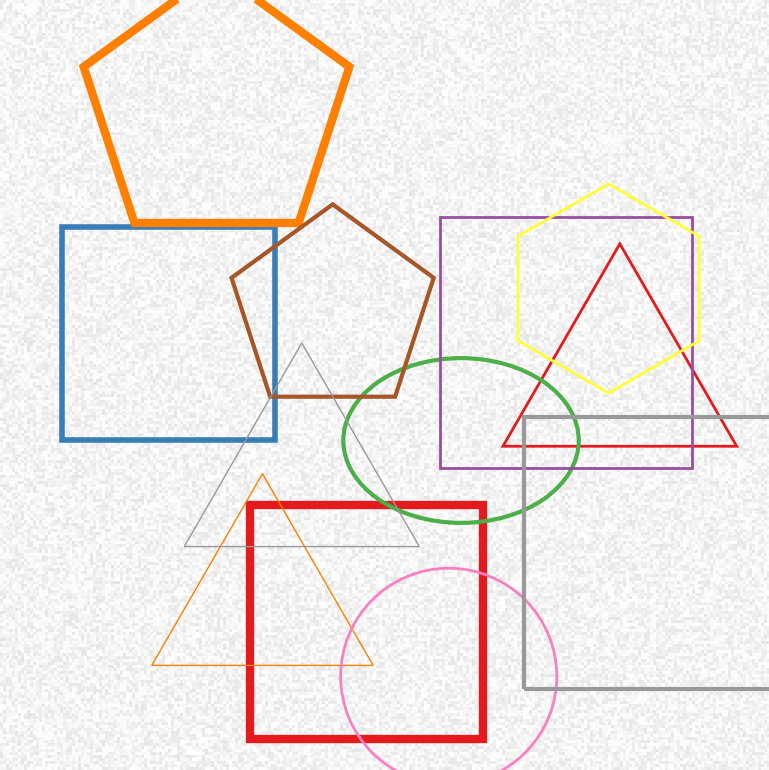[{"shape": "triangle", "thickness": 1, "radius": 0.88, "center": [0.805, 0.508]}, {"shape": "square", "thickness": 3, "radius": 0.76, "center": [0.476, 0.192]}, {"shape": "square", "thickness": 2, "radius": 0.69, "center": [0.218, 0.566]}, {"shape": "oval", "thickness": 1.5, "radius": 0.76, "center": [0.599, 0.428]}, {"shape": "square", "thickness": 1, "radius": 0.82, "center": [0.735, 0.555]}, {"shape": "pentagon", "thickness": 3, "radius": 0.91, "center": [0.281, 0.857]}, {"shape": "triangle", "thickness": 0.5, "radius": 0.83, "center": [0.341, 0.219]}, {"shape": "hexagon", "thickness": 1, "radius": 0.68, "center": [0.79, 0.625]}, {"shape": "pentagon", "thickness": 1.5, "radius": 0.69, "center": [0.432, 0.596]}, {"shape": "circle", "thickness": 1, "radius": 0.7, "center": [0.583, 0.122]}, {"shape": "square", "thickness": 1.5, "radius": 0.88, "center": [0.857, 0.282]}, {"shape": "triangle", "thickness": 0.5, "radius": 0.88, "center": [0.392, 0.378]}]